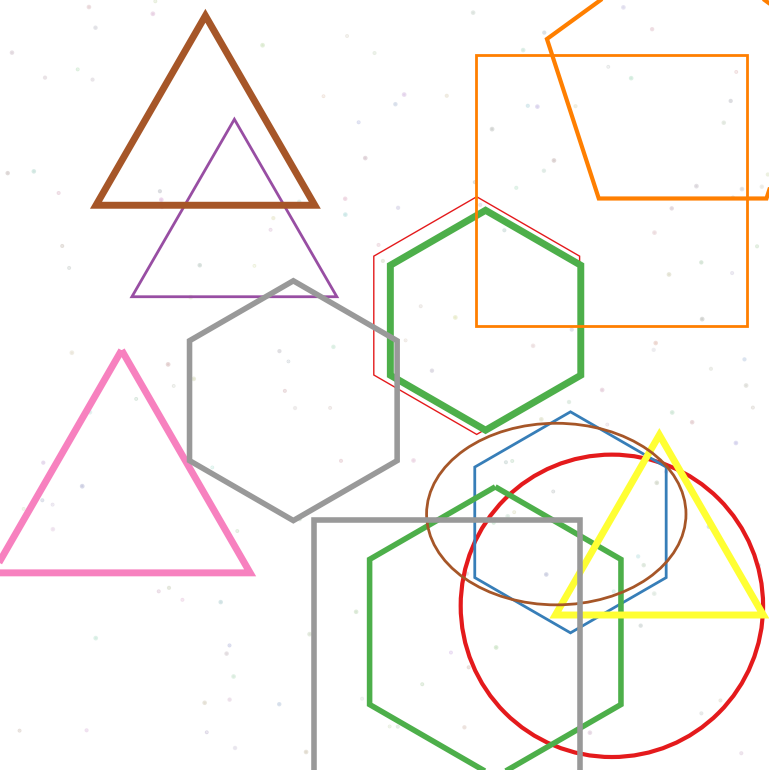[{"shape": "circle", "thickness": 1.5, "radius": 0.98, "center": [0.795, 0.213]}, {"shape": "hexagon", "thickness": 0.5, "radius": 0.77, "center": [0.619, 0.59]}, {"shape": "hexagon", "thickness": 1, "radius": 0.72, "center": [0.741, 0.322]}, {"shape": "hexagon", "thickness": 2, "radius": 0.94, "center": [0.643, 0.179]}, {"shape": "hexagon", "thickness": 2.5, "radius": 0.71, "center": [0.631, 0.584]}, {"shape": "triangle", "thickness": 1, "radius": 0.77, "center": [0.304, 0.691]}, {"shape": "pentagon", "thickness": 1.5, "radius": 0.93, "center": [0.887, 0.892]}, {"shape": "square", "thickness": 1, "radius": 0.88, "center": [0.794, 0.753]}, {"shape": "triangle", "thickness": 2.5, "radius": 0.78, "center": [0.856, 0.279]}, {"shape": "triangle", "thickness": 2.5, "radius": 0.82, "center": [0.267, 0.815]}, {"shape": "oval", "thickness": 1, "radius": 0.84, "center": [0.722, 0.332]}, {"shape": "triangle", "thickness": 2.5, "radius": 0.96, "center": [0.158, 0.352]}, {"shape": "hexagon", "thickness": 2, "radius": 0.78, "center": [0.381, 0.48]}, {"shape": "square", "thickness": 2, "radius": 0.87, "center": [0.581, 0.152]}]